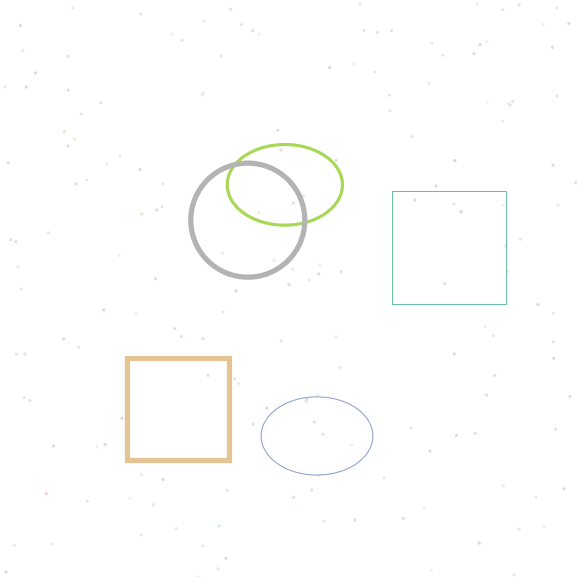[{"shape": "square", "thickness": 0.5, "radius": 0.49, "center": [0.778, 0.571]}, {"shape": "oval", "thickness": 0.5, "radius": 0.48, "center": [0.549, 0.244]}, {"shape": "oval", "thickness": 1.5, "radius": 0.5, "center": [0.493, 0.679]}, {"shape": "square", "thickness": 2.5, "radius": 0.44, "center": [0.309, 0.291]}, {"shape": "circle", "thickness": 2.5, "radius": 0.49, "center": [0.429, 0.618]}]